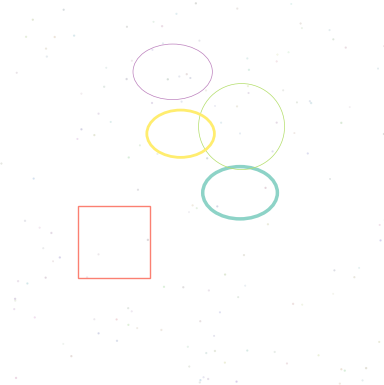[{"shape": "oval", "thickness": 2.5, "radius": 0.48, "center": [0.624, 0.499]}, {"shape": "square", "thickness": 1, "radius": 0.47, "center": [0.295, 0.371]}, {"shape": "circle", "thickness": 0.5, "radius": 0.56, "center": [0.627, 0.671]}, {"shape": "oval", "thickness": 0.5, "radius": 0.52, "center": [0.449, 0.813]}, {"shape": "oval", "thickness": 2, "radius": 0.44, "center": [0.469, 0.653]}]